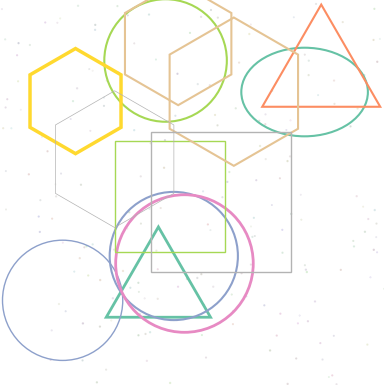[{"shape": "oval", "thickness": 1.5, "radius": 0.82, "center": [0.791, 0.761]}, {"shape": "triangle", "thickness": 2, "radius": 0.78, "center": [0.411, 0.254]}, {"shape": "triangle", "thickness": 1.5, "radius": 0.88, "center": [0.834, 0.811]}, {"shape": "circle", "thickness": 1, "radius": 0.78, "center": [0.163, 0.22]}, {"shape": "circle", "thickness": 1.5, "radius": 0.83, "center": [0.451, 0.335]}, {"shape": "circle", "thickness": 2, "radius": 0.89, "center": [0.479, 0.315]}, {"shape": "circle", "thickness": 1.5, "radius": 0.8, "center": [0.43, 0.843]}, {"shape": "square", "thickness": 1, "radius": 0.72, "center": [0.441, 0.489]}, {"shape": "hexagon", "thickness": 2.5, "radius": 0.68, "center": [0.196, 0.737]}, {"shape": "hexagon", "thickness": 1.5, "radius": 0.96, "center": [0.607, 0.762]}, {"shape": "hexagon", "thickness": 1.5, "radius": 0.8, "center": [0.463, 0.886]}, {"shape": "hexagon", "thickness": 0.5, "radius": 0.89, "center": [0.298, 0.587]}, {"shape": "square", "thickness": 1, "radius": 0.91, "center": [0.575, 0.474]}]